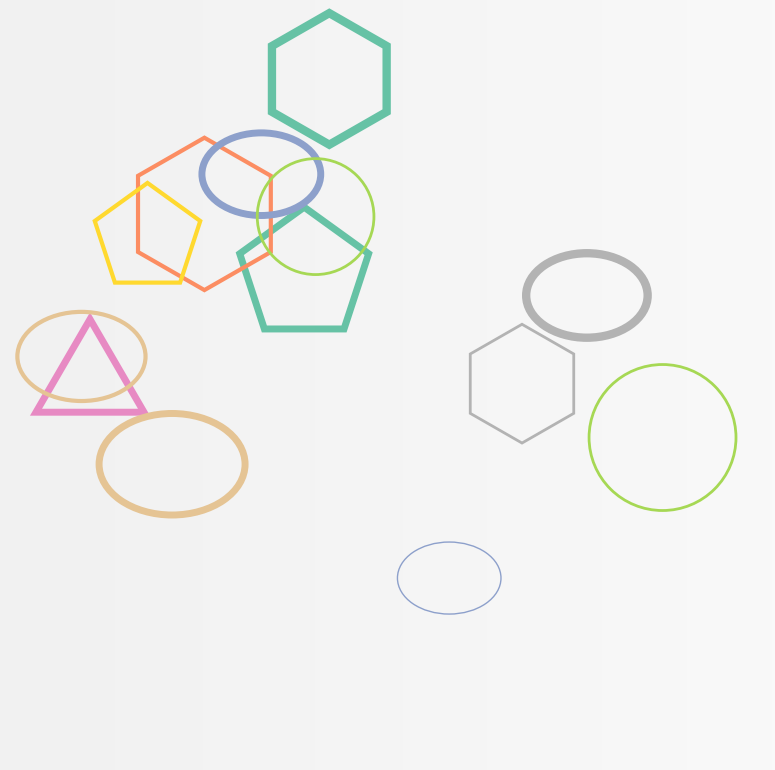[{"shape": "hexagon", "thickness": 3, "radius": 0.43, "center": [0.425, 0.898]}, {"shape": "pentagon", "thickness": 2.5, "radius": 0.44, "center": [0.393, 0.644]}, {"shape": "hexagon", "thickness": 1.5, "radius": 0.49, "center": [0.264, 0.722]}, {"shape": "oval", "thickness": 2.5, "radius": 0.38, "center": [0.337, 0.774]}, {"shape": "oval", "thickness": 0.5, "radius": 0.33, "center": [0.58, 0.249]}, {"shape": "triangle", "thickness": 2.5, "radius": 0.4, "center": [0.116, 0.505]}, {"shape": "circle", "thickness": 1, "radius": 0.38, "center": [0.407, 0.719]}, {"shape": "circle", "thickness": 1, "radius": 0.47, "center": [0.855, 0.432]}, {"shape": "pentagon", "thickness": 1.5, "radius": 0.36, "center": [0.19, 0.691]}, {"shape": "oval", "thickness": 1.5, "radius": 0.41, "center": [0.105, 0.537]}, {"shape": "oval", "thickness": 2.5, "radius": 0.47, "center": [0.222, 0.397]}, {"shape": "oval", "thickness": 3, "radius": 0.39, "center": [0.757, 0.616]}, {"shape": "hexagon", "thickness": 1, "radius": 0.39, "center": [0.674, 0.502]}]